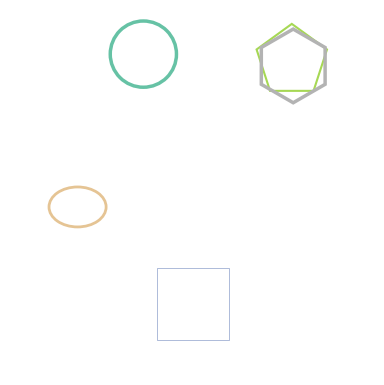[{"shape": "circle", "thickness": 2.5, "radius": 0.43, "center": [0.372, 0.859]}, {"shape": "square", "thickness": 0.5, "radius": 0.47, "center": [0.501, 0.211]}, {"shape": "pentagon", "thickness": 1.5, "radius": 0.48, "center": [0.758, 0.842]}, {"shape": "oval", "thickness": 2, "radius": 0.37, "center": [0.201, 0.462]}, {"shape": "hexagon", "thickness": 2.5, "radius": 0.48, "center": [0.762, 0.829]}]